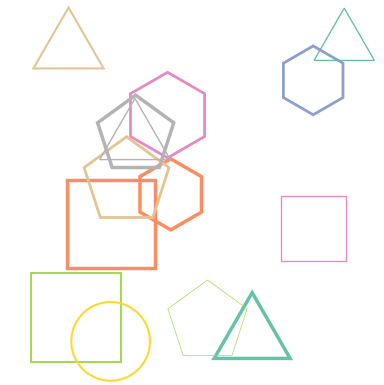[{"shape": "triangle", "thickness": 1, "radius": 0.45, "center": [0.894, 0.888]}, {"shape": "triangle", "thickness": 2.5, "radius": 0.57, "center": [0.655, 0.126]}, {"shape": "square", "thickness": 2.5, "radius": 0.57, "center": [0.289, 0.419]}, {"shape": "hexagon", "thickness": 2.5, "radius": 0.46, "center": [0.443, 0.495]}, {"shape": "hexagon", "thickness": 2, "radius": 0.45, "center": [0.814, 0.791]}, {"shape": "square", "thickness": 1, "radius": 0.42, "center": [0.814, 0.406]}, {"shape": "hexagon", "thickness": 2, "radius": 0.56, "center": [0.435, 0.701]}, {"shape": "pentagon", "thickness": 0.5, "radius": 0.54, "center": [0.539, 0.165]}, {"shape": "square", "thickness": 1.5, "radius": 0.58, "center": [0.197, 0.176]}, {"shape": "circle", "thickness": 1.5, "radius": 0.51, "center": [0.287, 0.113]}, {"shape": "pentagon", "thickness": 2, "radius": 0.58, "center": [0.329, 0.529]}, {"shape": "triangle", "thickness": 1.5, "radius": 0.53, "center": [0.178, 0.875]}, {"shape": "pentagon", "thickness": 2.5, "radius": 0.52, "center": [0.352, 0.649]}, {"shape": "triangle", "thickness": 1, "radius": 0.53, "center": [0.351, 0.638]}]